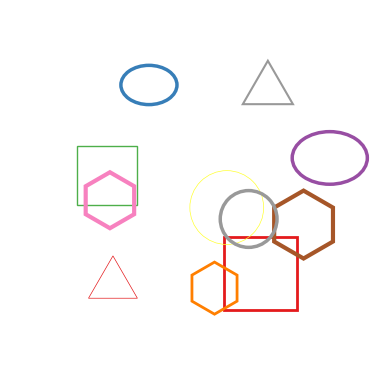[{"shape": "square", "thickness": 2, "radius": 0.47, "center": [0.677, 0.289]}, {"shape": "triangle", "thickness": 0.5, "radius": 0.37, "center": [0.293, 0.262]}, {"shape": "oval", "thickness": 2.5, "radius": 0.36, "center": [0.387, 0.779]}, {"shape": "square", "thickness": 1, "radius": 0.39, "center": [0.278, 0.544]}, {"shape": "oval", "thickness": 2.5, "radius": 0.49, "center": [0.857, 0.59]}, {"shape": "hexagon", "thickness": 2, "radius": 0.34, "center": [0.557, 0.252]}, {"shape": "circle", "thickness": 0.5, "radius": 0.48, "center": [0.589, 0.461]}, {"shape": "hexagon", "thickness": 3, "radius": 0.44, "center": [0.788, 0.417]}, {"shape": "hexagon", "thickness": 3, "radius": 0.36, "center": [0.286, 0.48]}, {"shape": "triangle", "thickness": 1.5, "radius": 0.38, "center": [0.696, 0.767]}, {"shape": "circle", "thickness": 2.5, "radius": 0.37, "center": [0.646, 0.431]}]